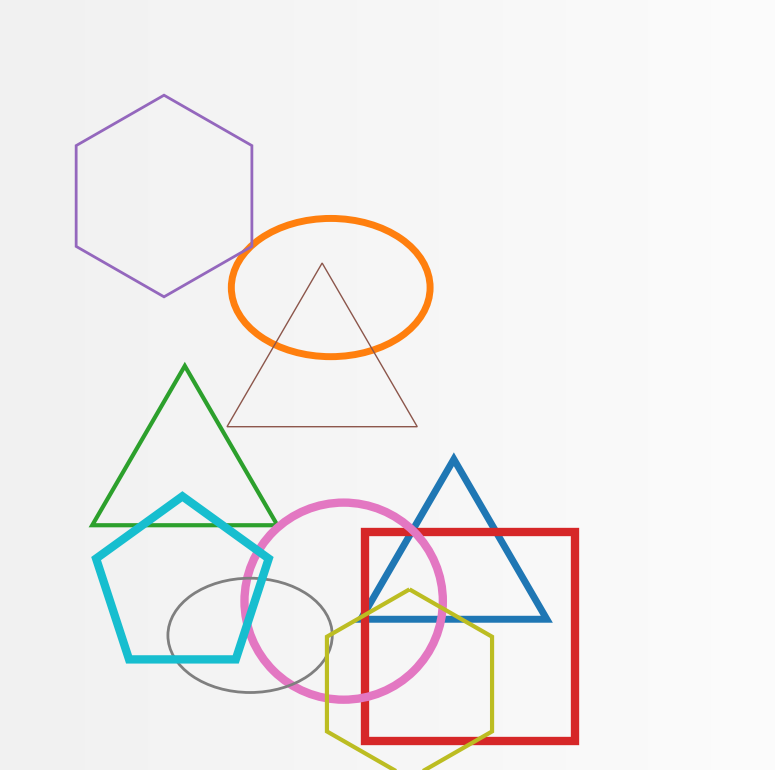[{"shape": "triangle", "thickness": 2.5, "radius": 0.69, "center": [0.586, 0.265]}, {"shape": "oval", "thickness": 2.5, "radius": 0.64, "center": [0.427, 0.627]}, {"shape": "triangle", "thickness": 1.5, "radius": 0.69, "center": [0.238, 0.387]}, {"shape": "square", "thickness": 3, "radius": 0.68, "center": [0.606, 0.174]}, {"shape": "hexagon", "thickness": 1, "radius": 0.65, "center": [0.212, 0.745]}, {"shape": "triangle", "thickness": 0.5, "radius": 0.71, "center": [0.416, 0.517]}, {"shape": "circle", "thickness": 3, "radius": 0.64, "center": [0.443, 0.219]}, {"shape": "oval", "thickness": 1, "radius": 0.53, "center": [0.323, 0.175]}, {"shape": "hexagon", "thickness": 1.5, "radius": 0.62, "center": [0.528, 0.112]}, {"shape": "pentagon", "thickness": 3, "radius": 0.59, "center": [0.235, 0.238]}]